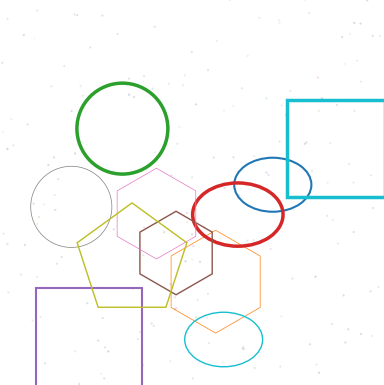[{"shape": "oval", "thickness": 1.5, "radius": 0.5, "center": [0.709, 0.52]}, {"shape": "hexagon", "thickness": 0.5, "radius": 0.67, "center": [0.56, 0.268]}, {"shape": "circle", "thickness": 2.5, "radius": 0.59, "center": [0.318, 0.666]}, {"shape": "oval", "thickness": 2.5, "radius": 0.59, "center": [0.618, 0.443]}, {"shape": "square", "thickness": 1.5, "radius": 0.69, "center": [0.23, 0.115]}, {"shape": "hexagon", "thickness": 1, "radius": 0.54, "center": [0.457, 0.343]}, {"shape": "hexagon", "thickness": 0.5, "radius": 0.59, "center": [0.406, 0.445]}, {"shape": "circle", "thickness": 0.5, "radius": 0.53, "center": [0.185, 0.463]}, {"shape": "pentagon", "thickness": 1, "radius": 0.75, "center": [0.343, 0.323]}, {"shape": "square", "thickness": 2.5, "radius": 0.63, "center": [0.872, 0.614]}, {"shape": "oval", "thickness": 1, "radius": 0.51, "center": [0.581, 0.118]}]